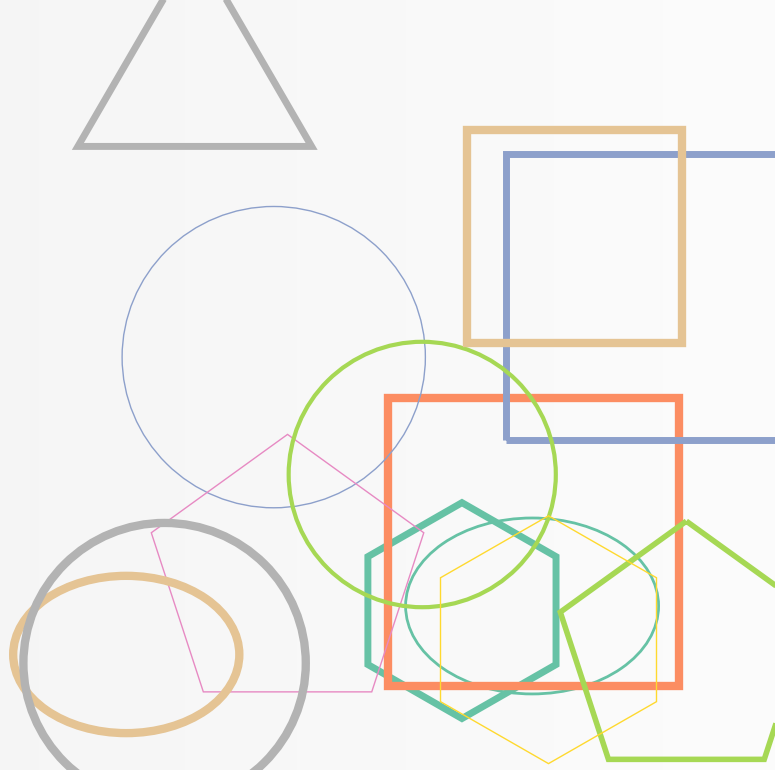[{"shape": "oval", "thickness": 1, "radius": 0.82, "center": [0.687, 0.213]}, {"shape": "hexagon", "thickness": 2.5, "radius": 0.7, "center": [0.596, 0.207]}, {"shape": "square", "thickness": 3, "radius": 0.94, "center": [0.688, 0.296]}, {"shape": "square", "thickness": 2.5, "radius": 0.93, "center": [0.839, 0.614]}, {"shape": "circle", "thickness": 0.5, "radius": 0.98, "center": [0.353, 0.536]}, {"shape": "pentagon", "thickness": 0.5, "radius": 0.92, "center": [0.371, 0.251]}, {"shape": "pentagon", "thickness": 2, "radius": 0.86, "center": [0.886, 0.152]}, {"shape": "circle", "thickness": 1.5, "radius": 0.86, "center": [0.545, 0.384]}, {"shape": "hexagon", "thickness": 0.5, "radius": 0.8, "center": [0.708, 0.169]}, {"shape": "oval", "thickness": 3, "radius": 0.73, "center": [0.163, 0.15]}, {"shape": "square", "thickness": 3, "radius": 0.69, "center": [0.741, 0.693]}, {"shape": "circle", "thickness": 3, "radius": 0.91, "center": [0.212, 0.139]}, {"shape": "triangle", "thickness": 2.5, "radius": 0.87, "center": [0.251, 0.897]}]